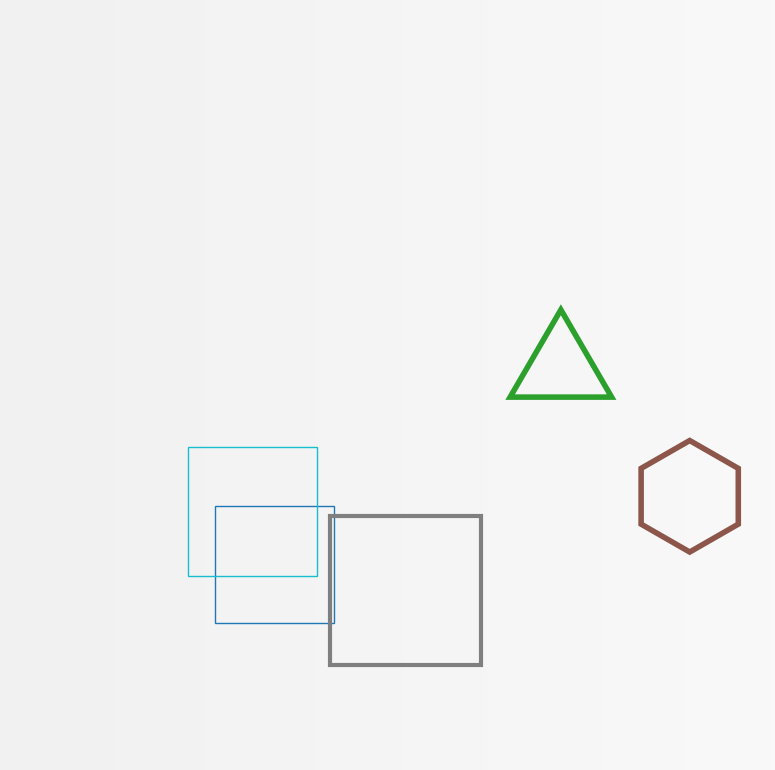[{"shape": "square", "thickness": 0.5, "radius": 0.38, "center": [0.354, 0.267]}, {"shape": "triangle", "thickness": 2, "radius": 0.38, "center": [0.724, 0.522]}, {"shape": "hexagon", "thickness": 2, "radius": 0.36, "center": [0.89, 0.355]}, {"shape": "square", "thickness": 1.5, "radius": 0.49, "center": [0.523, 0.233]}, {"shape": "square", "thickness": 0.5, "radius": 0.42, "center": [0.326, 0.335]}]